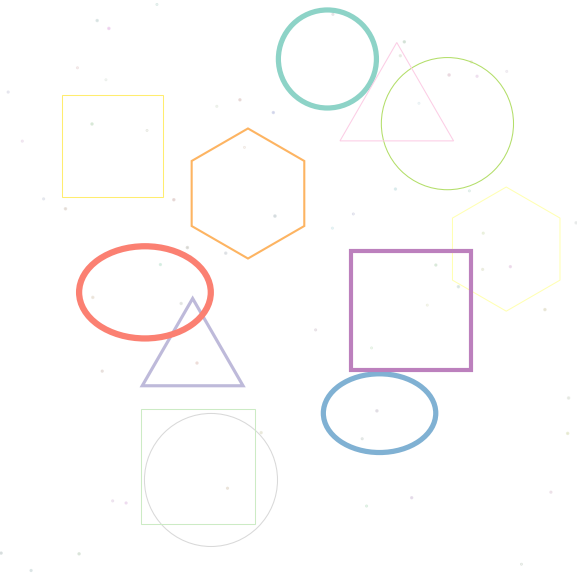[{"shape": "circle", "thickness": 2.5, "radius": 0.42, "center": [0.567, 0.897]}, {"shape": "hexagon", "thickness": 0.5, "radius": 0.54, "center": [0.877, 0.568]}, {"shape": "triangle", "thickness": 1.5, "radius": 0.5, "center": [0.334, 0.382]}, {"shape": "oval", "thickness": 3, "radius": 0.57, "center": [0.251, 0.493]}, {"shape": "oval", "thickness": 2.5, "radius": 0.49, "center": [0.657, 0.284]}, {"shape": "hexagon", "thickness": 1, "radius": 0.56, "center": [0.429, 0.664]}, {"shape": "circle", "thickness": 0.5, "radius": 0.57, "center": [0.775, 0.785]}, {"shape": "triangle", "thickness": 0.5, "radius": 0.57, "center": [0.687, 0.812]}, {"shape": "circle", "thickness": 0.5, "radius": 0.58, "center": [0.365, 0.168]}, {"shape": "square", "thickness": 2, "radius": 0.52, "center": [0.711, 0.461]}, {"shape": "square", "thickness": 0.5, "radius": 0.5, "center": [0.343, 0.191]}, {"shape": "square", "thickness": 0.5, "radius": 0.44, "center": [0.195, 0.746]}]